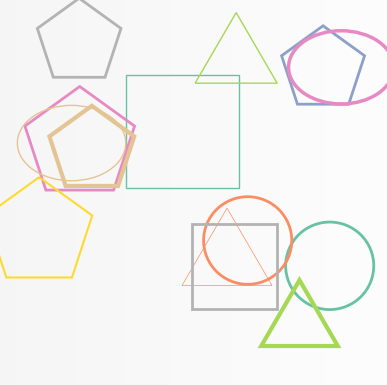[{"shape": "circle", "thickness": 2, "radius": 0.57, "center": [0.851, 0.31]}, {"shape": "square", "thickness": 1, "radius": 0.73, "center": [0.471, 0.658]}, {"shape": "triangle", "thickness": 0.5, "radius": 0.67, "center": [0.586, 0.325]}, {"shape": "circle", "thickness": 2, "radius": 0.57, "center": [0.639, 0.375]}, {"shape": "pentagon", "thickness": 2, "radius": 0.56, "center": [0.834, 0.82]}, {"shape": "pentagon", "thickness": 2, "radius": 0.74, "center": [0.206, 0.627]}, {"shape": "oval", "thickness": 2.5, "radius": 0.68, "center": [0.881, 0.825]}, {"shape": "triangle", "thickness": 1, "radius": 0.61, "center": [0.609, 0.845]}, {"shape": "triangle", "thickness": 3, "radius": 0.57, "center": [0.773, 0.158]}, {"shape": "pentagon", "thickness": 1.5, "radius": 0.72, "center": [0.101, 0.396]}, {"shape": "pentagon", "thickness": 3, "radius": 0.58, "center": [0.237, 0.61]}, {"shape": "oval", "thickness": 1, "radius": 0.7, "center": [0.185, 0.628]}, {"shape": "pentagon", "thickness": 2, "radius": 0.57, "center": [0.204, 0.891]}, {"shape": "square", "thickness": 2, "radius": 0.55, "center": [0.606, 0.309]}]